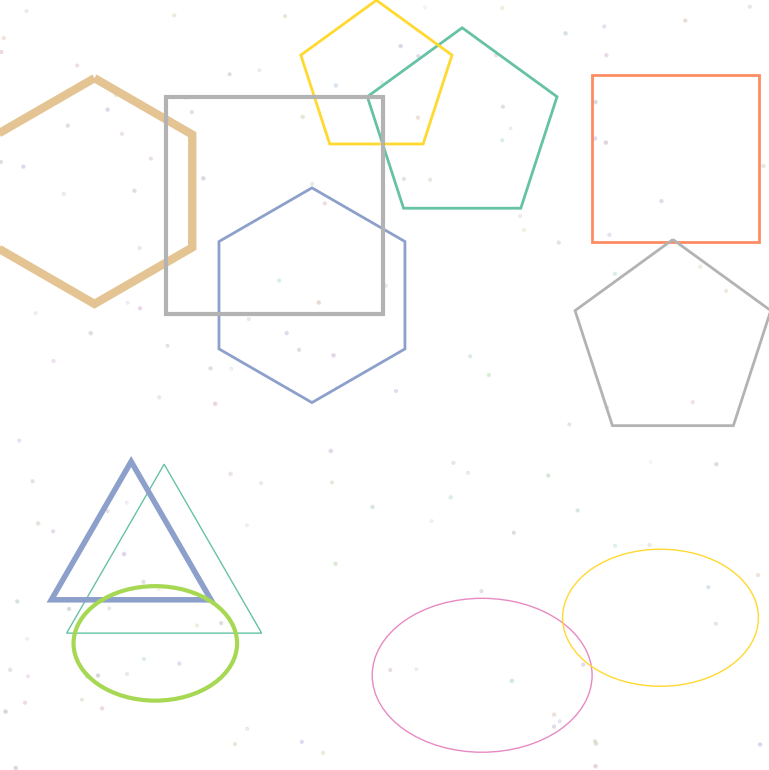[{"shape": "pentagon", "thickness": 1, "radius": 0.65, "center": [0.6, 0.834]}, {"shape": "triangle", "thickness": 0.5, "radius": 0.73, "center": [0.213, 0.251]}, {"shape": "square", "thickness": 1, "radius": 0.54, "center": [0.877, 0.795]}, {"shape": "triangle", "thickness": 2, "radius": 0.6, "center": [0.17, 0.281]}, {"shape": "hexagon", "thickness": 1, "radius": 0.7, "center": [0.405, 0.617]}, {"shape": "oval", "thickness": 0.5, "radius": 0.71, "center": [0.626, 0.123]}, {"shape": "oval", "thickness": 1.5, "radius": 0.53, "center": [0.202, 0.164]}, {"shape": "pentagon", "thickness": 1, "radius": 0.52, "center": [0.489, 0.897]}, {"shape": "oval", "thickness": 0.5, "radius": 0.64, "center": [0.858, 0.198]}, {"shape": "hexagon", "thickness": 3, "radius": 0.73, "center": [0.123, 0.752]}, {"shape": "pentagon", "thickness": 1, "radius": 0.67, "center": [0.874, 0.555]}, {"shape": "square", "thickness": 1.5, "radius": 0.7, "center": [0.357, 0.733]}]